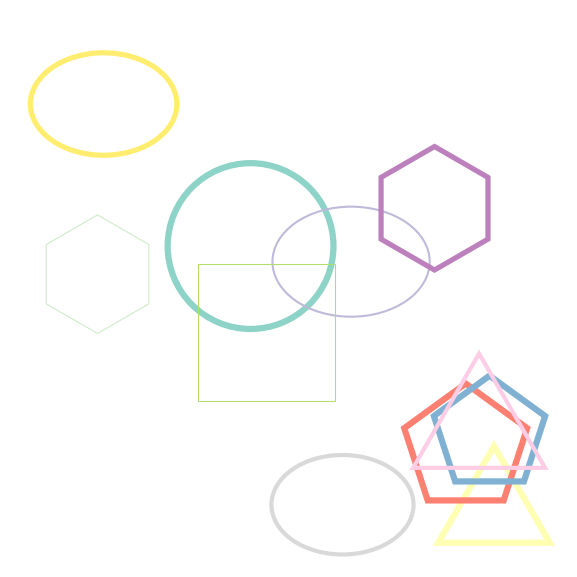[{"shape": "circle", "thickness": 3, "radius": 0.72, "center": [0.434, 0.573]}, {"shape": "triangle", "thickness": 3, "radius": 0.56, "center": [0.855, 0.115]}, {"shape": "oval", "thickness": 1, "radius": 0.68, "center": [0.608, 0.546]}, {"shape": "pentagon", "thickness": 3, "radius": 0.56, "center": [0.806, 0.223]}, {"shape": "pentagon", "thickness": 3, "radius": 0.51, "center": [0.848, 0.247]}, {"shape": "square", "thickness": 0.5, "radius": 0.59, "center": [0.461, 0.424]}, {"shape": "triangle", "thickness": 2, "radius": 0.66, "center": [0.83, 0.255]}, {"shape": "oval", "thickness": 2, "radius": 0.62, "center": [0.593, 0.125]}, {"shape": "hexagon", "thickness": 2.5, "radius": 0.53, "center": [0.752, 0.639]}, {"shape": "hexagon", "thickness": 0.5, "radius": 0.51, "center": [0.169, 0.524]}, {"shape": "oval", "thickness": 2.5, "radius": 0.63, "center": [0.179, 0.819]}]